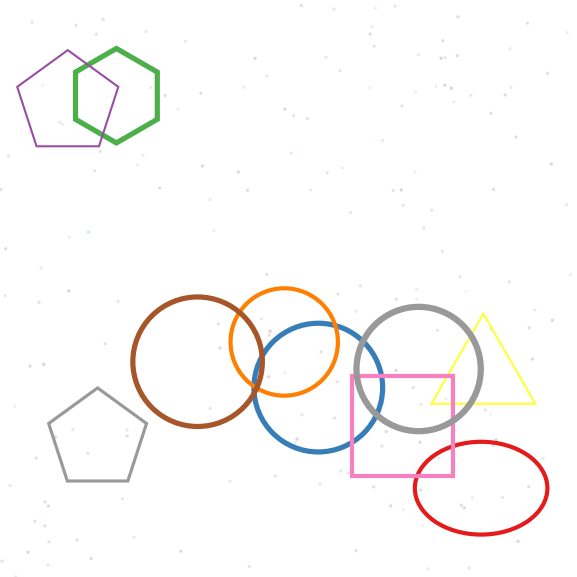[{"shape": "oval", "thickness": 2, "radius": 0.57, "center": [0.833, 0.154]}, {"shape": "circle", "thickness": 2.5, "radius": 0.56, "center": [0.551, 0.328]}, {"shape": "hexagon", "thickness": 2.5, "radius": 0.41, "center": [0.202, 0.833]}, {"shape": "pentagon", "thickness": 1, "radius": 0.46, "center": [0.117, 0.82]}, {"shape": "circle", "thickness": 2, "radius": 0.46, "center": [0.492, 0.407]}, {"shape": "triangle", "thickness": 1, "radius": 0.52, "center": [0.837, 0.352]}, {"shape": "circle", "thickness": 2.5, "radius": 0.56, "center": [0.342, 0.373]}, {"shape": "square", "thickness": 2, "radius": 0.44, "center": [0.697, 0.261]}, {"shape": "pentagon", "thickness": 1.5, "radius": 0.45, "center": [0.169, 0.238]}, {"shape": "circle", "thickness": 3, "radius": 0.54, "center": [0.725, 0.36]}]